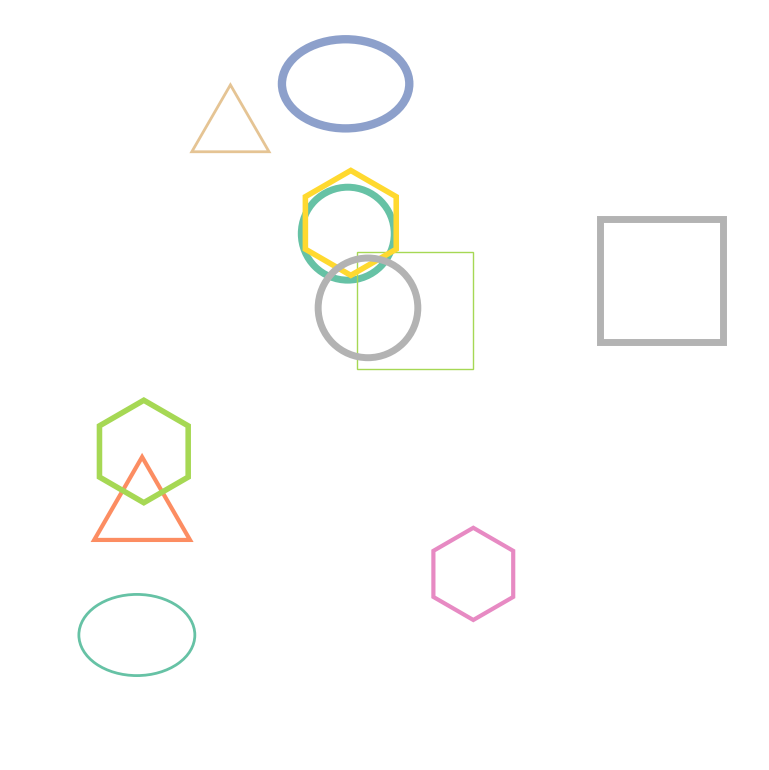[{"shape": "circle", "thickness": 2.5, "radius": 0.3, "center": [0.452, 0.697]}, {"shape": "oval", "thickness": 1, "radius": 0.38, "center": [0.178, 0.175]}, {"shape": "triangle", "thickness": 1.5, "radius": 0.36, "center": [0.185, 0.335]}, {"shape": "oval", "thickness": 3, "radius": 0.41, "center": [0.449, 0.891]}, {"shape": "hexagon", "thickness": 1.5, "radius": 0.3, "center": [0.615, 0.255]}, {"shape": "square", "thickness": 0.5, "radius": 0.38, "center": [0.539, 0.597]}, {"shape": "hexagon", "thickness": 2, "radius": 0.33, "center": [0.187, 0.414]}, {"shape": "hexagon", "thickness": 2, "radius": 0.34, "center": [0.456, 0.71]}, {"shape": "triangle", "thickness": 1, "radius": 0.29, "center": [0.299, 0.832]}, {"shape": "circle", "thickness": 2.5, "radius": 0.32, "center": [0.478, 0.6]}, {"shape": "square", "thickness": 2.5, "radius": 0.4, "center": [0.859, 0.635]}]